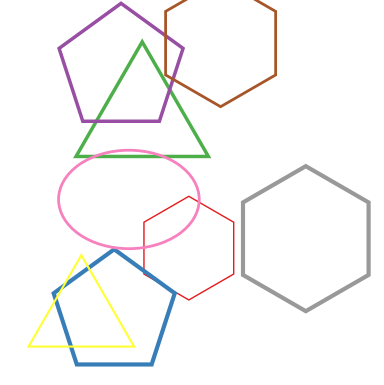[{"shape": "hexagon", "thickness": 1, "radius": 0.67, "center": [0.49, 0.355]}, {"shape": "pentagon", "thickness": 3, "radius": 0.83, "center": [0.297, 0.187]}, {"shape": "triangle", "thickness": 2.5, "radius": 0.99, "center": [0.369, 0.693]}, {"shape": "pentagon", "thickness": 2.5, "radius": 0.85, "center": [0.314, 0.822]}, {"shape": "triangle", "thickness": 1.5, "radius": 0.79, "center": [0.211, 0.179]}, {"shape": "hexagon", "thickness": 2, "radius": 0.83, "center": [0.573, 0.888]}, {"shape": "oval", "thickness": 2, "radius": 0.91, "center": [0.335, 0.482]}, {"shape": "hexagon", "thickness": 3, "radius": 0.94, "center": [0.794, 0.38]}]